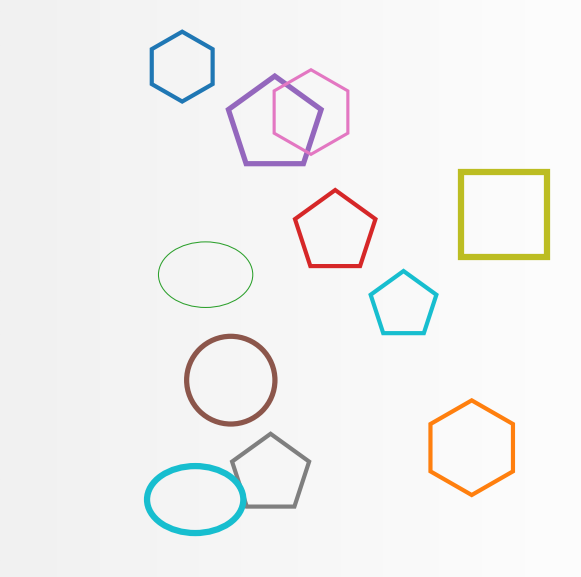[{"shape": "hexagon", "thickness": 2, "radius": 0.3, "center": [0.313, 0.884]}, {"shape": "hexagon", "thickness": 2, "radius": 0.41, "center": [0.812, 0.224]}, {"shape": "oval", "thickness": 0.5, "radius": 0.41, "center": [0.354, 0.524]}, {"shape": "pentagon", "thickness": 2, "radius": 0.36, "center": [0.577, 0.597]}, {"shape": "pentagon", "thickness": 2.5, "radius": 0.42, "center": [0.473, 0.784]}, {"shape": "circle", "thickness": 2.5, "radius": 0.38, "center": [0.397, 0.341]}, {"shape": "hexagon", "thickness": 1.5, "radius": 0.37, "center": [0.535, 0.805]}, {"shape": "pentagon", "thickness": 2, "radius": 0.35, "center": [0.466, 0.178]}, {"shape": "square", "thickness": 3, "radius": 0.37, "center": [0.867, 0.628]}, {"shape": "pentagon", "thickness": 2, "radius": 0.3, "center": [0.694, 0.47]}, {"shape": "oval", "thickness": 3, "radius": 0.41, "center": [0.336, 0.134]}]